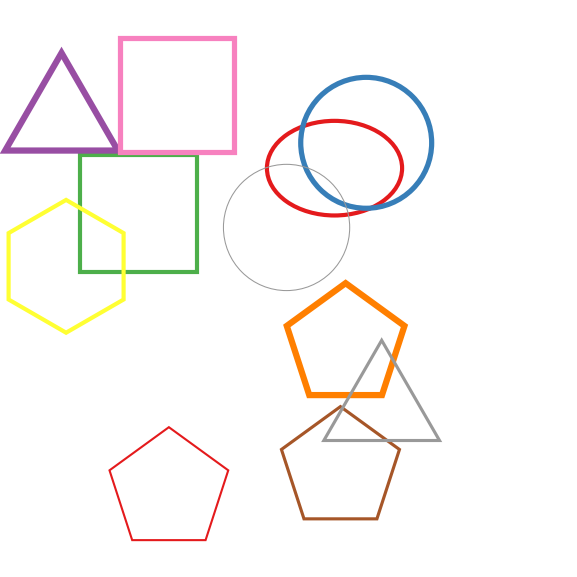[{"shape": "oval", "thickness": 2, "radius": 0.59, "center": [0.579, 0.708]}, {"shape": "pentagon", "thickness": 1, "radius": 0.54, "center": [0.292, 0.151]}, {"shape": "circle", "thickness": 2.5, "radius": 0.57, "center": [0.634, 0.752]}, {"shape": "square", "thickness": 2, "radius": 0.51, "center": [0.239, 0.629]}, {"shape": "triangle", "thickness": 3, "radius": 0.56, "center": [0.107, 0.795]}, {"shape": "pentagon", "thickness": 3, "radius": 0.54, "center": [0.598, 0.402]}, {"shape": "hexagon", "thickness": 2, "radius": 0.57, "center": [0.114, 0.538]}, {"shape": "pentagon", "thickness": 1.5, "radius": 0.54, "center": [0.59, 0.188]}, {"shape": "square", "thickness": 2.5, "radius": 0.49, "center": [0.306, 0.835]}, {"shape": "triangle", "thickness": 1.5, "radius": 0.58, "center": [0.661, 0.294]}, {"shape": "circle", "thickness": 0.5, "radius": 0.55, "center": [0.496, 0.605]}]